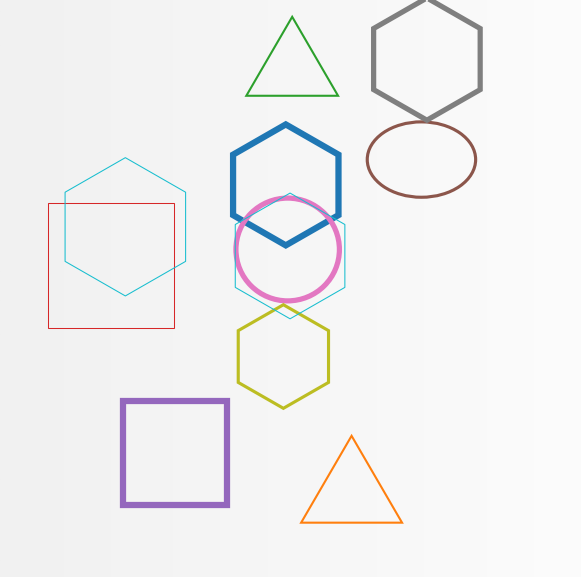[{"shape": "hexagon", "thickness": 3, "radius": 0.52, "center": [0.492, 0.679]}, {"shape": "triangle", "thickness": 1, "radius": 0.5, "center": [0.605, 0.144]}, {"shape": "triangle", "thickness": 1, "radius": 0.46, "center": [0.503, 0.879]}, {"shape": "square", "thickness": 0.5, "radius": 0.54, "center": [0.191, 0.54]}, {"shape": "square", "thickness": 3, "radius": 0.45, "center": [0.301, 0.215]}, {"shape": "oval", "thickness": 1.5, "radius": 0.47, "center": [0.725, 0.723]}, {"shape": "circle", "thickness": 2.5, "radius": 0.44, "center": [0.495, 0.567]}, {"shape": "hexagon", "thickness": 2.5, "radius": 0.53, "center": [0.734, 0.897]}, {"shape": "hexagon", "thickness": 1.5, "radius": 0.45, "center": [0.488, 0.382]}, {"shape": "hexagon", "thickness": 0.5, "radius": 0.6, "center": [0.216, 0.606]}, {"shape": "hexagon", "thickness": 0.5, "radius": 0.54, "center": [0.499, 0.556]}]